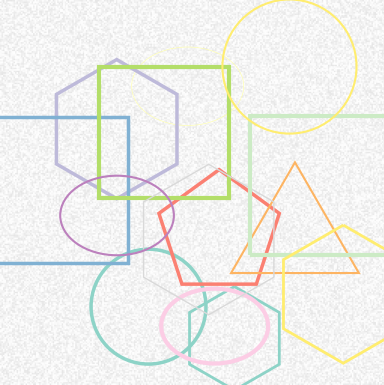[{"shape": "circle", "thickness": 2.5, "radius": 0.75, "center": [0.386, 0.204]}, {"shape": "hexagon", "thickness": 2, "radius": 0.67, "center": [0.609, 0.121]}, {"shape": "oval", "thickness": 0.5, "radius": 0.73, "center": [0.487, 0.776]}, {"shape": "hexagon", "thickness": 2.5, "radius": 0.9, "center": [0.303, 0.665]}, {"shape": "pentagon", "thickness": 2.5, "radius": 0.82, "center": [0.569, 0.395]}, {"shape": "square", "thickness": 2.5, "radius": 0.95, "center": [0.141, 0.507]}, {"shape": "triangle", "thickness": 1.5, "radius": 0.96, "center": [0.766, 0.387]}, {"shape": "square", "thickness": 3, "radius": 0.85, "center": [0.426, 0.655]}, {"shape": "oval", "thickness": 3, "radius": 0.69, "center": [0.558, 0.153]}, {"shape": "hexagon", "thickness": 1, "radius": 0.98, "center": [0.542, 0.378]}, {"shape": "oval", "thickness": 1.5, "radius": 0.74, "center": [0.304, 0.44]}, {"shape": "square", "thickness": 3, "radius": 0.9, "center": [0.828, 0.518]}, {"shape": "circle", "thickness": 1.5, "radius": 0.87, "center": [0.752, 0.827]}, {"shape": "hexagon", "thickness": 2, "radius": 0.9, "center": [0.892, 0.236]}]